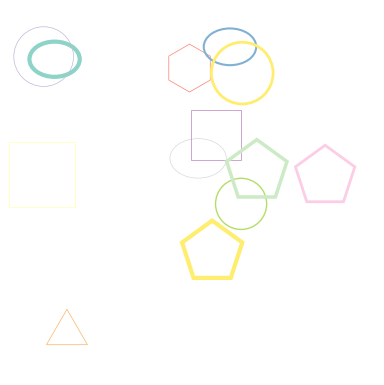[{"shape": "oval", "thickness": 3, "radius": 0.33, "center": [0.142, 0.846]}, {"shape": "square", "thickness": 0.5, "radius": 0.43, "center": [0.11, 0.547]}, {"shape": "circle", "thickness": 0.5, "radius": 0.39, "center": [0.113, 0.853]}, {"shape": "hexagon", "thickness": 0.5, "radius": 0.31, "center": [0.492, 0.823]}, {"shape": "oval", "thickness": 1.5, "radius": 0.34, "center": [0.597, 0.878]}, {"shape": "triangle", "thickness": 0.5, "radius": 0.31, "center": [0.174, 0.135]}, {"shape": "circle", "thickness": 1, "radius": 0.33, "center": [0.626, 0.47]}, {"shape": "pentagon", "thickness": 2, "radius": 0.41, "center": [0.844, 0.542]}, {"shape": "oval", "thickness": 0.5, "radius": 0.37, "center": [0.515, 0.589]}, {"shape": "square", "thickness": 0.5, "radius": 0.33, "center": [0.561, 0.65]}, {"shape": "pentagon", "thickness": 2.5, "radius": 0.41, "center": [0.667, 0.555]}, {"shape": "circle", "thickness": 2, "radius": 0.4, "center": [0.629, 0.81]}, {"shape": "pentagon", "thickness": 3, "radius": 0.41, "center": [0.551, 0.345]}]